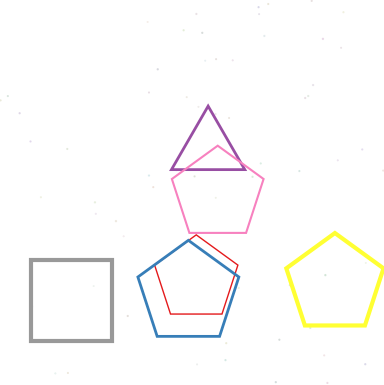[{"shape": "pentagon", "thickness": 1, "radius": 0.57, "center": [0.51, 0.276]}, {"shape": "pentagon", "thickness": 2, "radius": 0.69, "center": [0.489, 0.238]}, {"shape": "triangle", "thickness": 2, "radius": 0.55, "center": [0.541, 0.614]}, {"shape": "pentagon", "thickness": 3, "radius": 0.66, "center": [0.87, 0.262]}, {"shape": "pentagon", "thickness": 1.5, "radius": 0.63, "center": [0.566, 0.496]}, {"shape": "square", "thickness": 3, "radius": 0.53, "center": [0.186, 0.22]}]